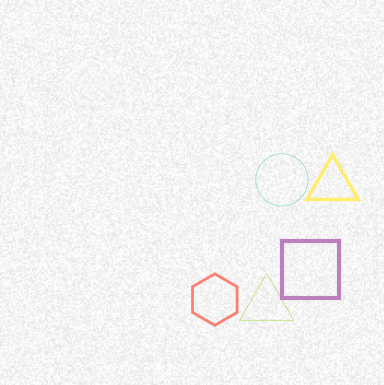[{"shape": "circle", "thickness": 0.5, "radius": 0.34, "center": [0.732, 0.533]}, {"shape": "hexagon", "thickness": 2, "radius": 0.33, "center": [0.558, 0.222]}, {"shape": "triangle", "thickness": 0.5, "radius": 0.41, "center": [0.693, 0.209]}, {"shape": "square", "thickness": 3, "radius": 0.37, "center": [0.807, 0.299]}, {"shape": "triangle", "thickness": 2.5, "radius": 0.39, "center": [0.864, 0.521]}]